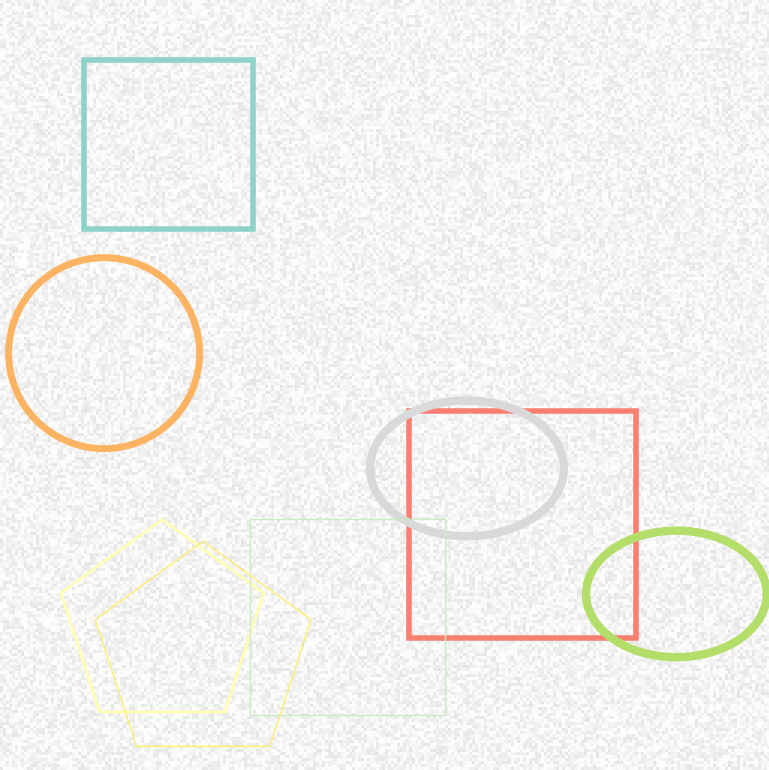[{"shape": "square", "thickness": 2, "radius": 0.55, "center": [0.219, 0.812]}, {"shape": "pentagon", "thickness": 1, "radius": 0.69, "center": [0.211, 0.187]}, {"shape": "square", "thickness": 2, "radius": 0.74, "center": [0.679, 0.319]}, {"shape": "circle", "thickness": 2.5, "radius": 0.62, "center": [0.135, 0.541]}, {"shape": "oval", "thickness": 3, "radius": 0.59, "center": [0.878, 0.229]}, {"shape": "oval", "thickness": 3, "radius": 0.63, "center": [0.606, 0.392]}, {"shape": "square", "thickness": 0.5, "radius": 0.64, "center": [0.451, 0.199]}, {"shape": "pentagon", "thickness": 0.5, "radius": 0.74, "center": [0.264, 0.15]}]